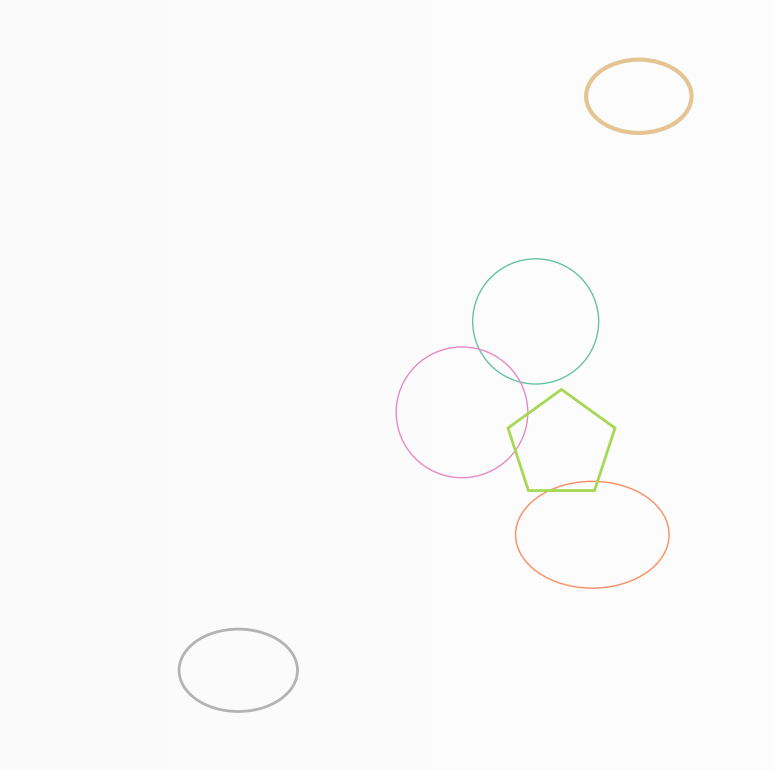[{"shape": "circle", "thickness": 0.5, "radius": 0.41, "center": [0.691, 0.583]}, {"shape": "oval", "thickness": 0.5, "radius": 0.5, "center": [0.764, 0.306]}, {"shape": "circle", "thickness": 0.5, "radius": 0.42, "center": [0.596, 0.465]}, {"shape": "pentagon", "thickness": 1, "radius": 0.36, "center": [0.725, 0.422]}, {"shape": "oval", "thickness": 1.5, "radius": 0.34, "center": [0.824, 0.875]}, {"shape": "oval", "thickness": 1, "radius": 0.38, "center": [0.307, 0.129]}]